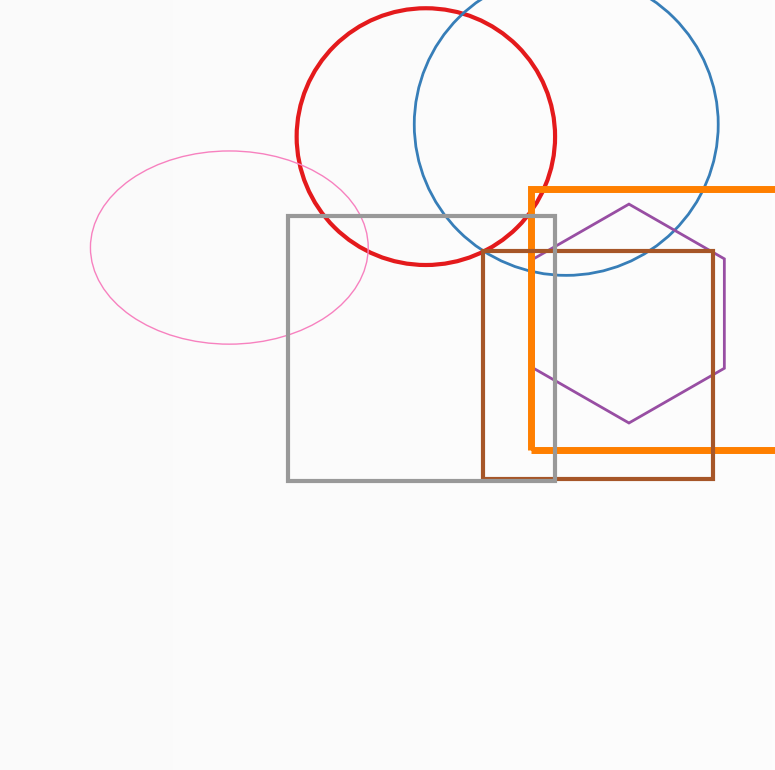[{"shape": "circle", "thickness": 1.5, "radius": 0.83, "center": [0.55, 0.823]}, {"shape": "circle", "thickness": 1, "radius": 0.98, "center": [0.731, 0.838]}, {"shape": "hexagon", "thickness": 1, "radius": 0.71, "center": [0.812, 0.593]}, {"shape": "square", "thickness": 2.5, "radius": 0.85, "center": [0.854, 0.585]}, {"shape": "square", "thickness": 1.5, "radius": 0.74, "center": [0.772, 0.525]}, {"shape": "oval", "thickness": 0.5, "radius": 0.9, "center": [0.296, 0.678]}, {"shape": "square", "thickness": 1.5, "radius": 0.86, "center": [0.543, 0.547]}]